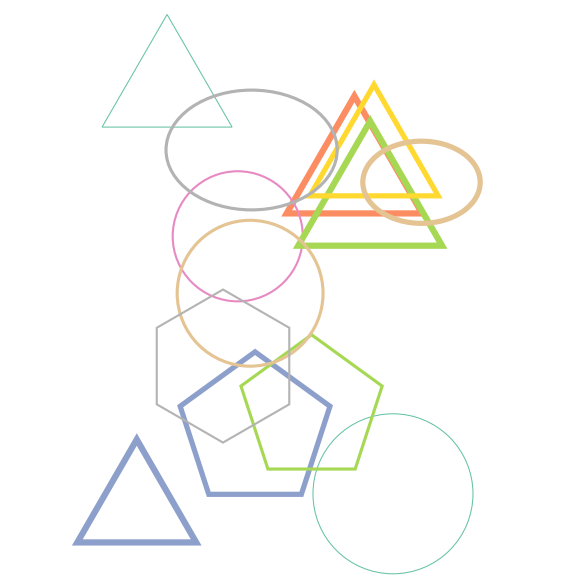[{"shape": "circle", "thickness": 0.5, "radius": 0.69, "center": [0.68, 0.144]}, {"shape": "triangle", "thickness": 0.5, "radius": 0.65, "center": [0.289, 0.844]}, {"shape": "triangle", "thickness": 3, "radius": 0.68, "center": [0.614, 0.697]}, {"shape": "triangle", "thickness": 3, "radius": 0.59, "center": [0.237, 0.119]}, {"shape": "pentagon", "thickness": 2.5, "radius": 0.68, "center": [0.442, 0.253]}, {"shape": "circle", "thickness": 1, "radius": 0.56, "center": [0.412, 0.59]}, {"shape": "triangle", "thickness": 3, "radius": 0.72, "center": [0.641, 0.646]}, {"shape": "pentagon", "thickness": 1.5, "radius": 0.64, "center": [0.539, 0.291]}, {"shape": "triangle", "thickness": 2.5, "radius": 0.64, "center": [0.648, 0.724]}, {"shape": "oval", "thickness": 2.5, "radius": 0.51, "center": [0.73, 0.684]}, {"shape": "circle", "thickness": 1.5, "radius": 0.63, "center": [0.433, 0.491]}, {"shape": "hexagon", "thickness": 1, "radius": 0.66, "center": [0.386, 0.365]}, {"shape": "oval", "thickness": 1.5, "radius": 0.74, "center": [0.436, 0.739]}]